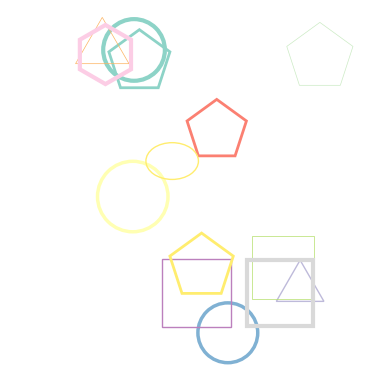[{"shape": "circle", "thickness": 3, "radius": 0.4, "center": [0.348, 0.87]}, {"shape": "pentagon", "thickness": 2, "radius": 0.42, "center": [0.362, 0.84]}, {"shape": "circle", "thickness": 2.5, "radius": 0.46, "center": [0.345, 0.49]}, {"shape": "triangle", "thickness": 1, "radius": 0.36, "center": [0.78, 0.253]}, {"shape": "pentagon", "thickness": 2, "radius": 0.41, "center": [0.563, 0.661]}, {"shape": "circle", "thickness": 2.5, "radius": 0.39, "center": [0.592, 0.136]}, {"shape": "triangle", "thickness": 0.5, "radius": 0.4, "center": [0.266, 0.875]}, {"shape": "square", "thickness": 0.5, "radius": 0.41, "center": [0.735, 0.306]}, {"shape": "hexagon", "thickness": 3, "radius": 0.38, "center": [0.274, 0.858]}, {"shape": "square", "thickness": 3, "radius": 0.43, "center": [0.727, 0.239]}, {"shape": "square", "thickness": 1, "radius": 0.44, "center": [0.51, 0.239]}, {"shape": "pentagon", "thickness": 0.5, "radius": 0.45, "center": [0.831, 0.851]}, {"shape": "oval", "thickness": 1, "radius": 0.34, "center": [0.447, 0.582]}, {"shape": "pentagon", "thickness": 2, "radius": 0.43, "center": [0.524, 0.308]}]